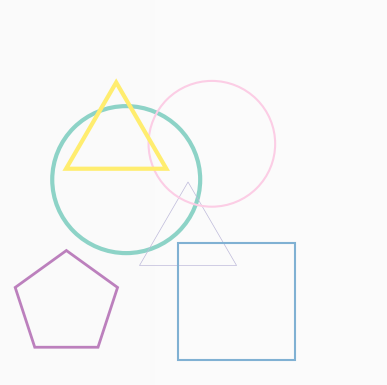[{"shape": "circle", "thickness": 3, "radius": 0.95, "center": [0.326, 0.533]}, {"shape": "triangle", "thickness": 0.5, "radius": 0.72, "center": [0.485, 0.383]}, {"shape": "square", "thickness": 1.5, "radius": 0.76, "center": [0.61, 0.217]}, {"shape": "circle", "thickness": 1.5, "radius": 0.82, "center": [0.547, 0.627]}, {"shape": "pentagon", "thickness": 2, "radius": 0.69, "center": [0.171, 0.21]}, {"shape": "triangle", "thickness": 3, "radius": 0.75, "center": [0.3, 0.636]}]